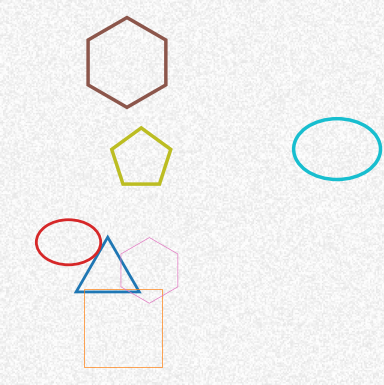[{"shape": "triangle", "thickness": 2, "radius": 0.47, "center": [0.28, 0.289]}, {"shape": "square", "thickness": 0.5, "radius": 0.51, "center": [0.32, 0.148]}, {"shape": "oval", "thickness": 2, "radius": 0.42, "center": [0.178, 0.371]}, {"shape": "hexagon", "thickness": 2.5, "radius": 0.58, "center": [0.33, 0.838]}, {"shape": "hexagon", "thickness": 0.5, "radius": 0.43, "center": [0.388, 0.298]}, {"shape": "pentagon", "thickness": 2.5, "radius": 0.4, "center": [0.367, 0.587]}, {"shape": "oval", "thickness": 2.5, "radius": 0.56, "center": [0.876, 0.613]}]